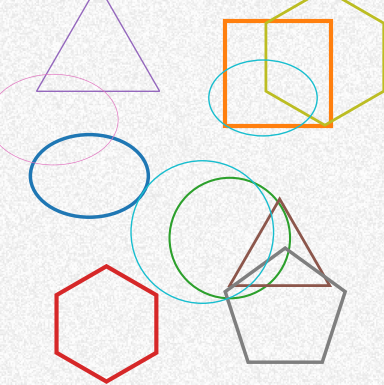[{"shape": "oval", "thickness": 2.5, "radius": 0.77, "center": [0.232, 0.543]}, {"shape": "square", "thickness": 3, "radius": 0.69, "center": [0.722, 0.809]}, {"shape": "circle", "thickness": 1.5, "radius": 0.78, "center": [0.597, 0.382]}, {"shape": "hexagon", "thickness": 3, "radius": 0.75, "center": [0.276, 0.159]}, {"shape": "triangle", "thickness": 1, "radius": 0.92, "center": [0.255, 0.855]}, {"shape": "triangle", "thickness": 2, "radius": 0.75, "center": [0.726, 0.333]}, {"shape": "oval", "thickness": 0.5, "radius": 0.84, "center": [0.139, 0.689]}, {"shape": "pentagon", "thickness": 2.5, "radius": 0.82, "center": [0.741, 0.192]}, {"shape": "hexagon", "thickness": 2, "radius": 0.88, "center": [0.844, 0.852]}, {"shape": "oval", "thickness": 1, "radius": 0.7, "center": [0.683, 0.746]}, {"shape": "circle", "thickness": 1, "radius": 0.93, "center": [0.525, 0.397]}]